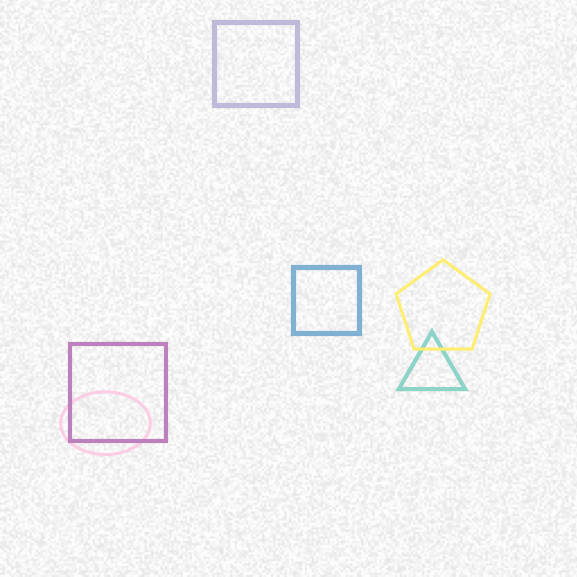[{"shape": "triangle", "thickness": 2, "radius": 0.33, "center": [0.748, 0.359]}, {"shape": "square", "thickness": 2.5, "radius": 0.36, "center": [0.442, 0.889]}, {"shape": "square", "thickness": 2.5, "radius": 0.29, "center": [0.565, 0.48]}, {"shape": "oval", "thickness": 1.5, "radius": 0.39, "center": [0.183, 0.266]}, {"shape": "square", "thickness": 2, "radius": 0.42, "center": [0.204, 0.319]}, {"shape": "pentagon", "thickness": 1.5, "radius": 0.43, "center": [0.767, 0.464]}]